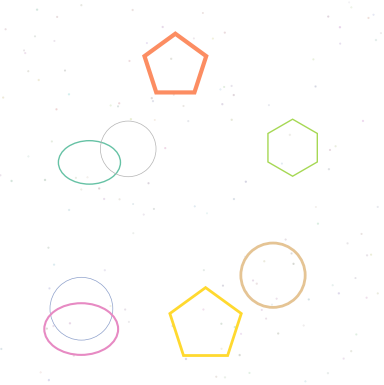[{"shape": "oval", "thickness": 1, "radius": 0.4, "center": [0.232, 0.578]}, {"shape": "pentagon", "thickness": 3, "radius": 0.42, "center": [0.455, 0.828]}, {"shape": "circle", "thickness": 0.5, "radius": 0.41, "center": [0.211, 0.198]}, {"shape": "oval", "thickness": 1.5, "radius": 0.48, "center": [0.211, 0.145]}, {"shape": "hexagon", "thickness": 1, "radius": 0.37, "center": [0.76, 0.616]}, {"shape": "pentagon", "thickness": 2, "radius": 0.49, "center": [0.534, 0.155]}, {"shape": "circle", "thickness": 2, "radius": 0.42, "center": [0.709, 0.285]}, {"shape": "circle", "thickness": 0.5, "radius": 0.36, "center": [0.333, 0.613]}]